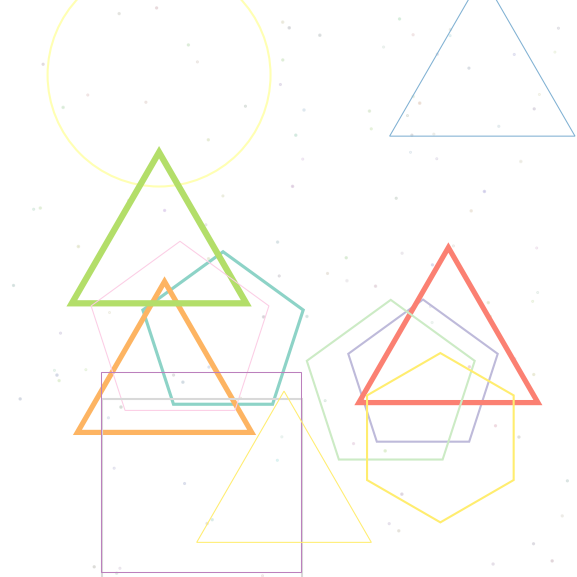[{"shape": "pentagon", "thickness": 1.5, "radius": 0.73, "center": [0.386, 0.417]}, {"shape": "circle", "thickness": 1, "radius": 0.97, "center": [0.275, 0.869]}, {"shape": "pentagon", "thickness": 1, "radius": 0.68, "center": [0.732, 0.344]}, {"shape": "triangle", "thickness": 2.5, "radius": 0.89, "center": [0.776, 0.392]}, {"shape": "triangle", "thickness": 0.5, "radius": 0.93, "center": [0.835, 0.856]}, {"shape": "triangle", "thickness": 2.5, "radius": 0.87, "center": [0.285, 0.337]}, {"shape": "triangle", "thickness": 3, "radius": 0.87, "center": [0.275, 0.561]}, {"shape": "pentagon", "thickness": 0.5, "radius": 0.81, "center": [0.312, 0.419]}, {"shape": "square", "thickness": 1, "radius": 0.87, "center": [0.35, 0.135]}, {"shape": "square", "thickness": 0.5, "radius": 0.87, "center": [0.348, 0.181]}, {"shape": "pentagon", "thickness": 1, "radius": 0.76, "center": [0.677, 0.327]}, {"shape": "triangle", "thickness": 0.5, "radius": 0.87, "center": [0.492, 0.147]}, {"shape": "hexagon", "thickness": 1, "radius": 0.73, "center": [0.763, 0.241]}]